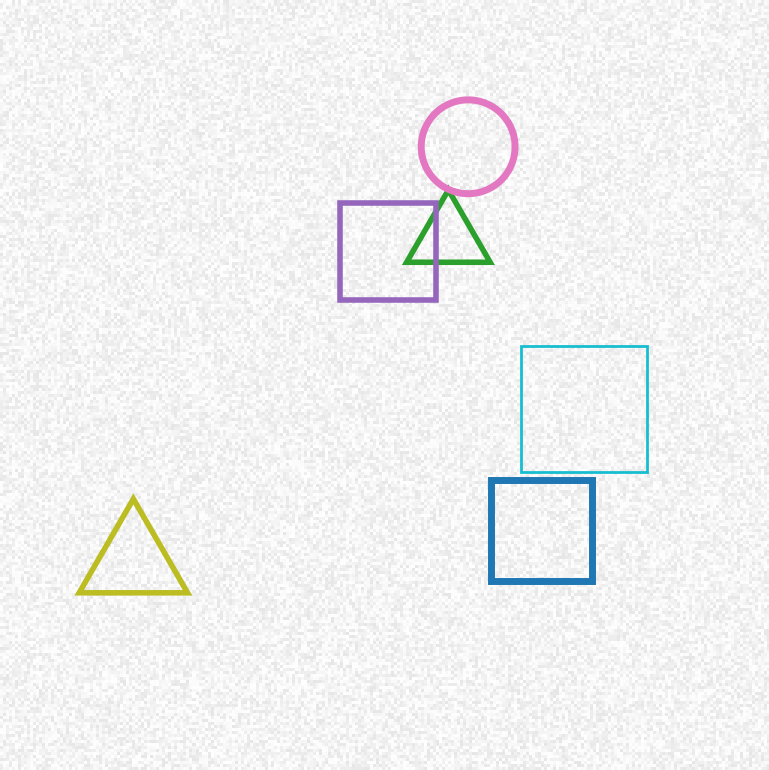[{"shape": "square", "thickness": 2.5, "radius": 0.33, "center": [0.703, 0.311]}, {"shape": "triangle", "thickness": 2, "radius": 0.31, "center": [0.582, 0.691]}, {"shape": "square", "thickness": 2, "radius": 0.31, "center": [0.504, 0.674]}, {"shape": "circle", "thickness": 2.5, "radius": 0.3, "center": [0.608, 0.809]}, {"shape": "triangle", "thickness": 2, "radius": 0.41, "center": [0.173, 0.271]}, {"shape": "square", "thickness": 1, "radius": 0.41, "center": [0.759, 0.469]}]